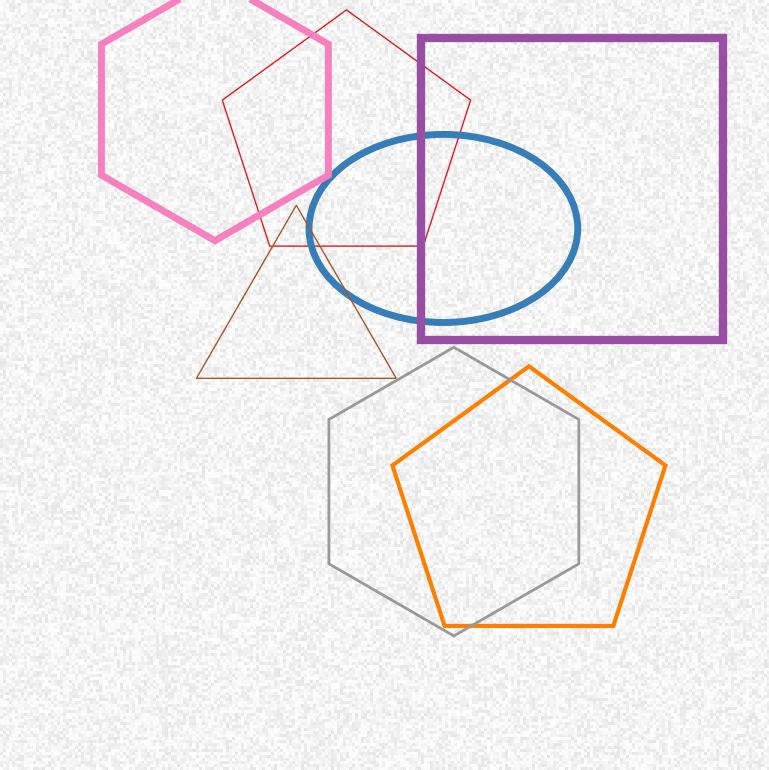[{"shape": "pentagon", "thickness": 0.5, "radius": 0.85, "center": [0.45, 0.818]}, {"shape": "oval", "thickness": 2.5, "radius": 0.87, "center": [0.576, 0.703]}, {"shape": "square", "thickness": 3, "radius": 0.98, "center": [0.743, 0.754]}, {"shape": "pentagon", "thickness": 1.5, "radius": 0.93, "center": [0.687, 0.338]}, {"shape": "triangle", "thickness": 0.5, "radius": 0.75, "center": [0.385, 0.584]}, {"shape": "hexagon", "thickness": 2.5, "radius": 0.85, "center": [0.279, 0.858]}, {"shape": "hexagon", "thickness": 1, "radius": 0.94, "center": [0.589, 0.362]}]